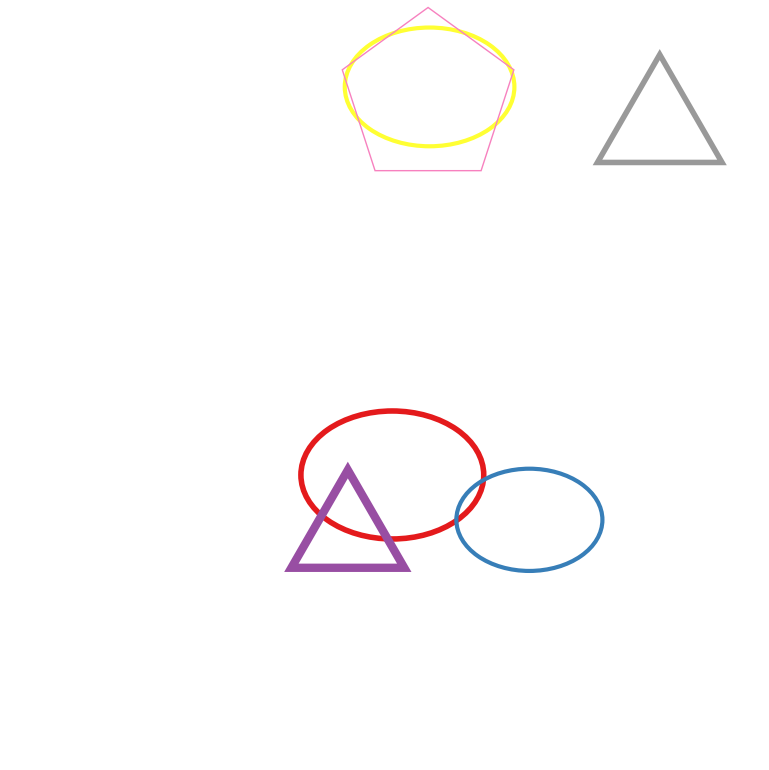[{"shape": "oval", "thickness": 2, "radius": 0.59, "center": [0.51, 0.383]}, {"shape": "oval", "thickness": 1.5, "radius": 0.47, "center": [0.688, 0.325]}, {"shape": "triangle", "thickness": 3, "radius": 0.42, "center": [0.452, 0.305]}, {"shape": "oval", "thickness": 1.5, "radius": 0.55, "center": [0.558, 0.887]}, {"shape": "pentagon", "thickness": 0.5, "radius": 0.59, "center": [0.556, 0.873]}, {"shape": "triangle", "thickness": 2, "radius": 0.47, "center": [0.857, 0.836]}]